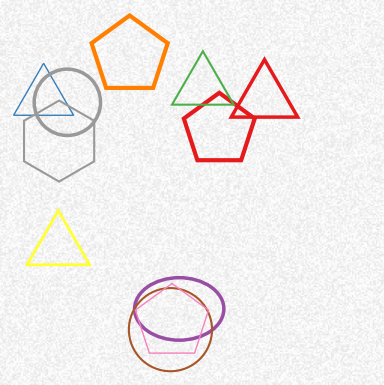[{"shape": "pentagon", "thickness": 3, "radius": 0.48, "center": [0.57, 0.662]}, {"shape": "triangle", "thickness": 2.5, "radius": 0.5, "center": [0.687, 0.746]}, {"shape": "triangle", "thickness": 1, "radius": 0.45, "center": [0.113, 0.746]}, {"shape": "triangle", "thickness": 1.5, "radius": 0.46, "center": [0.527, 0.774]}, {"shape": "oval", "thickness": 2.5, "radius": 0.58, "center": [0.466, 0.198]}, {"shape": "pentagon", "thickness": 3, "radius": 0.52, "center": [0.337, 0.856]}, {"shape": "triangle", "thickness": 2, "radius": 0.47, "center": [0.151, 0.359]}, {"shape": "circle", "thickness": 1.5, "radius": 0.54, "center": [0.443, 0.144]}, {"shape": "pentagon", "thickness": 1, "radius": 0.5, "center": [0.447, 0.164]}, {"shape": "hexagon", "thickness": 1.5, "radius": 0.53, "center": [0.154, 0.634]}, {"shape": "circle", "thickness": 2.5, "radius": 0.43, "center": [0.175, 0.734]}]